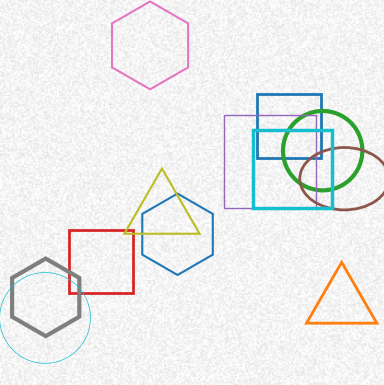[{"shape": "square", "thickness": 2, "radius": 0.42, "center": [0.751, 0.673]}, {"shape": "hexagon", "thickness": 1.5, "radius": 0.53, "center": [0.461, 0.391]}, {"shape": "triangle", "thickness": 2, "radius": 0.53, "center": [0.887, 0.213]}, {"shape": "circle", "thickness": 3, "radius": 0.52, "center": [0.838, 0.609]}, {"shape": "square", "thickness": 2, "radius": 0.41, "center": [0.262, 0.321]}, {"shape": "square", "thickness": 1, "radius": 0.6, "center": [0.701, 0.581]}, {"shape": "oval", "thickness": 2, "radius": 0.58, "center": [0.894, 0.536]}, {"shape": "hexagon", "thickness": 1.5, "radius": 0.57, "center": [0.39, 0.882]}, {"shape": "hexagon", "thickness": 3, "radius": 0.5, "center": [0.119, 0.228]}, {"shape": "triangle", "thickness": 1.5, "radius": 0.56, "center": [0.421, 0.449]}, {"shape": "square", "thickness": 2.5, "radius": 0.51, "center": [0.76, 0.561]}, {"shape": "circle", "thickness": 0.5, "radius": 0.59, "center": [0.117, 0.174]}]